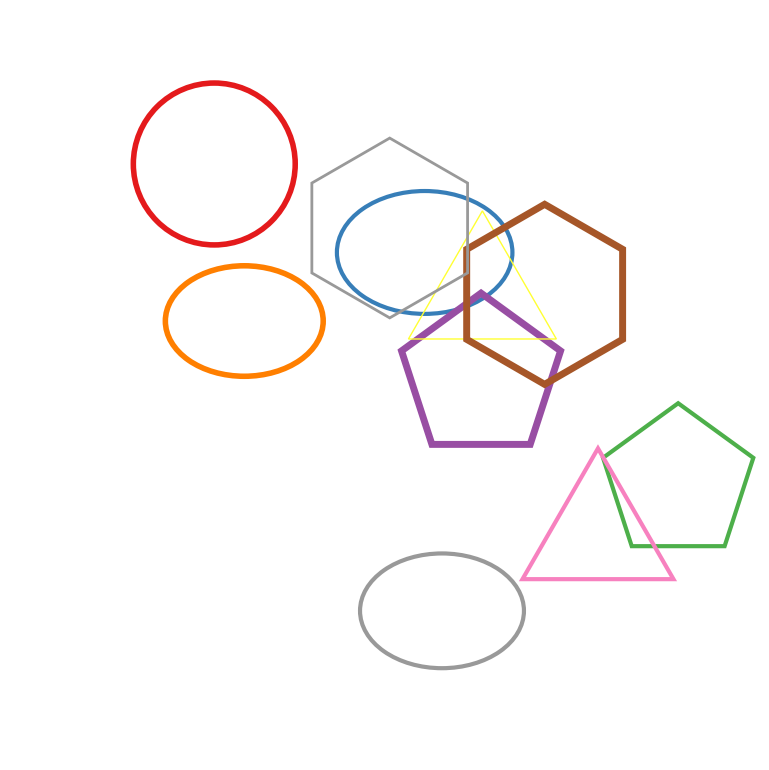[{"shape": "circle", "thickness": 2, "radius": 0.53, "center": [0.278, 0.787]}, {"shape": "oval", "thickness": 1.5, "radius": 0.57, "center": [0.552, 0.672]}, {"shape": "pentagon", "thickness": 1.5, "radius": 0.51, "center": [0.881, 0.374]}, {"shape": "pentagon", "thickness": 2.5, "radius": 0.54, "center": [0.625, 0.511]}, {"shape": "oval", "thickness": 2, "radius": 0.51, "center": [0.317, 0.583]}, {"shape": "triangle", "thickness": 0.5, "radius": 0.55, "center": [0.627, 0.615]}, {"shape": "hexagon", "thickness": 2.5, "radius": 0.58, "center": [0.707, 0.618]}, {"shape": "triangle", "thickness": 1.5, "radius": 0.57, "center": [0.777, 0.304]}, {"shape": "oval", "thickness": 1.5, "radius": 0.53, "center": [0.574, 0.207]}, {"shape": "hexagon", "thickness": 1, "radius": 0.58, "center": [0.506, 0.704]}]